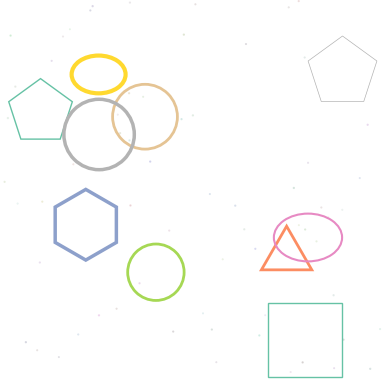[{"shape": "square", "thickness": 1, "radius": 0.48, "center": [0.793, 0.117]}, {"shape": "pentagon", "thickness": 1, "radius": 0.43, "center": [0.105, 0.709]}, {"shape": "triangle", "thickness": 2, "radius": 0.38, "center": [0.744, 0.337]}, {"shape": "hexagon", "thickness": 2.5, "radius": 0.46, "center": [0.223, 0.416]}, {"shape": "oval", "thickness": 1.5, "radius": 0.44, "center": [0.8, 0.383]}, {"shape": "circle", "thickness": 2, "radius": 0.37, "center": [0.405, 0.293]}, {"shape": "oval", "thickness": 3, "radius": 0.35, "center": [0.256, 0.807]}, {"shape": "circle", "thickness": 2, "radius": 0.42, "center": [0.377, 0.697]}, {"shape": "circle", "thickness": 2.5, "radius": 0.46, "center": [0.257, 0.651]}, {"shape": "pentagon", "thickness": 0.5, "radius": 0.47, "center": [0.89, 0.813]}]